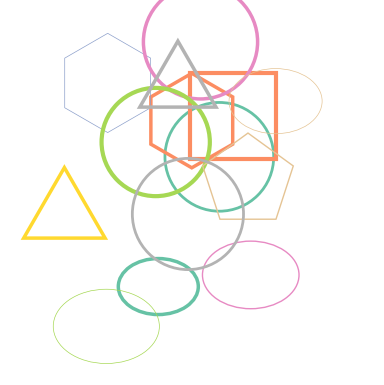[{"shape": "oval", "thickness": 2.5, "radius": 0.52, "center": [0.411, 0.256]}, {"shape": "circle", "thickness": 2, "radius": 0.71, "center": [0.57, 0.593]}, {"shape": "square", "thickness": 3, "radius": 0.56, "center": [0.606, 0.698]}, {"shape": "hexagon", "thickness": 2.5, "radius": 0.61, "center": [0.498, 0.687]}, {"shape": "hexagon", "thickness": 0.5, "radius": 0.64, "center": [0.28, 0.785]}, {"shape": "circle", "thickness": 2.5, "radius": 0.74, "center": [0.521, 0.891]}, {"shape": "oval", "thickness": 1, "radius": 0.63, "center": [0.651, 0.286]}, {"shape": "oval", "thickness": 0.5, "radius": 0.69, "center": [0.276, 0.152]}, {"shape": "circle", "thickness": 3, "radius": 0.7, "center": [0.404, 0.631]}, {"shape": "triangle", "thickness": 2.5, "radius": 0.61, "center": [0.167, 0.443]}, {"shape": "pentagon", "thickness": 1, "radius": 0.62, "center": [0.644, 0.531]}, {"shape": "oval", "thickness": 0.5, "radius": 0.6, "center": [0.716, 0.737]}, {"shape": "triangle", "thickness": 2.5, "radius": 0.57, "center": [0.462, 0.779]}, {"shape": "circle", "thickness": 2, "radius": 0.72, "center": [0.488, 0.444]}]